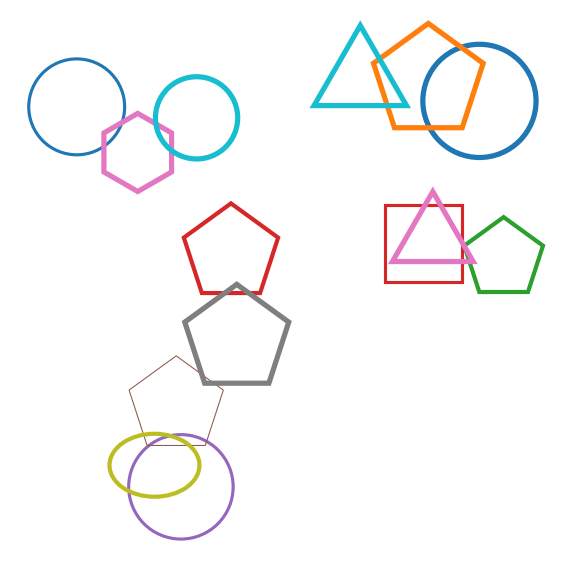[{"shape": "circle", "thickness": 1.5, "radius": 0.42, "center": [0.133, 0.814]}, {"shape": "circle", "thickness": 2.5, "radius": 0.49, "center": [0.83, 0.824]}, {"shape": "pentagon", "thickness": 2.5, "radius": 0.5, "center": [0.742, 0.859]}, {"shape": "pentagon", "thickness": 2, "radius": 0.36, "center": [0.872, 0.551]}, {"shape": "square", "thickness": 1.5, "radius": 0.33, "center": [0.733, 0.577]}, {"shape": "pentagon", "thickness": 2, "radius": 0.43, "center": [0.4, 0.561]}, {"shape": "circle", "thickness": 1.5, "radius": 0.45, "center": [0.313, 0.156]}, {"shape": "pentagon", "thickness": 0.5, "radius": 0.43, "center": [0.305, 0.297]}, {"shape": "triangle", "thickness": 2.5, "radius": 0.4, "center": [0.749, 0.587]}, {"shape": "hexagon", "thickness": 2.5, "radius": 0.34, "center": [0.239, 0.735]}, {"shape": "pentagon", "thickness": 2.5, "radius": 0.47, "center": [0.41, 0.412]}, {"shape": "oval", "thickness": 2, "radius": 0.39, "center": [0.267, 0.193]}, {"shape": "triangle", "thickness": 2.5, "radius": 0.46, "center": [0.624, 0.863]}, {"shape": "circle", "thickness": 2.5, "radius": 0.36, "center": [0.34, 0.795]}]